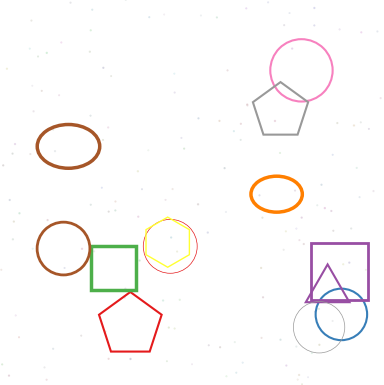[{"shape": "circle", "thickness": 0.5, "radius": 0.35, "center": [0.442, 0.36]}, {"shape": "pentagon", "thickness": 1.5, "radius": 0.43, "center": [0.339, 0.156]}, {"shape": "circle", "thickness": 1.5, "radius": 0.33, "center": [0.887, 0.183]}, {"shape": "square", "thickness": 2.5, "radius": 0.29, "center": [0.294, 0.303]}, {"shape": "triangle", "thickness": 1.5, "radius": 0.33, "center": [0.851, 0.248]}, {"shape": "square", "thickness": 2, "radius": 0.37, "center": [0.881, 0.295]}, {"shape": "oval", "thickness": 2.5, "radius": 0.33, "center": [0.719, 0.496]}, {"shape": "hexagon", "thickness": 1, "radius": 0.33, "center": [0.436, 0.371]}, {"shape": "circle", "thickness": 2, "radius": 0.34, "center": [0.165, 0.354]}, {"shape": "oval", "thickness": 2.5, "radius": 0.41, "center": [0.178, 0.62]}, {"shape": "circle", "thickness": 1.5, "radius": 0.4, "center": [0.783, 0.817]}, {"shape": "pentagon", "thickness": 1.5, "radius": 0.38, "center": [0.729, 0.711]}, {"shape": "circle", "thickness": 0.5, "radius": 0.33, "center": [0.829, 0.15]}]